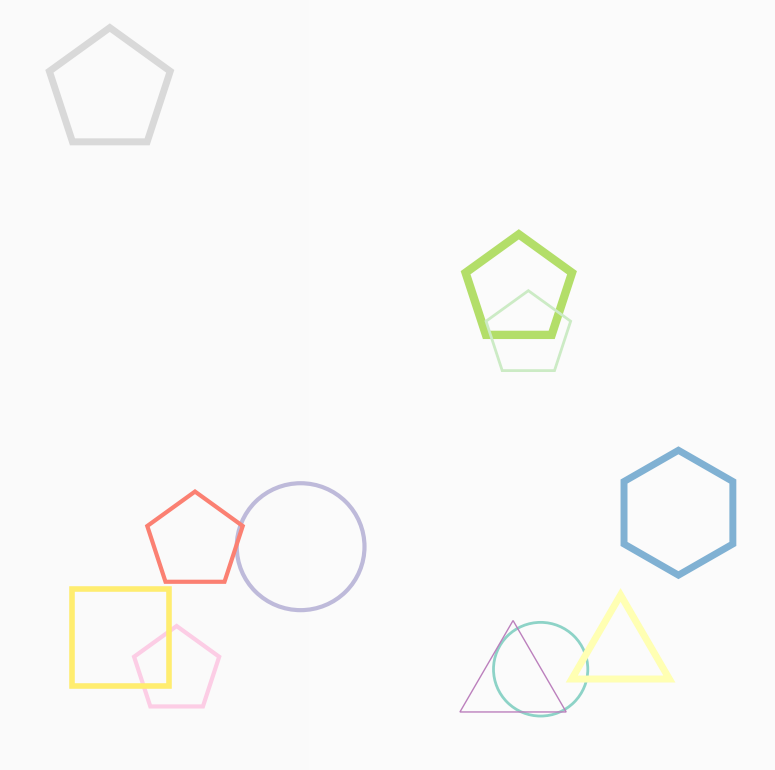[{"shape": "circle", "thickness": 1, "radius": 0.3, "center": [0.698, 0.131]}, {"shape": "triangle", "thickness": 2.5, "radius": 0.36, "center": [0.801, 0.155]}, {"shape": "circle", "thickness": 1.5, "radius": 0.41, "center": [0.388, 0.29]}, {"shape": "pentagon", "thickness": 1.5, "radius": 0.32, "center": [0.252, 0.297]}, {"shape": "hexagon", "thickness": 2.5, "radius": 0.41, "center": [0.875, 0.334]}, {"shape": "pentagon", "thickness": 3, "radius": 0.36, "center": [0.669, 0.624]}, {"shape": "pentagon", "thickness": 1.5, "radius": 0.29, "center": [0.228, 0.129]}, {"shape": "pentagon", "thickness": 2.5, "radius": 0.41, "center": [0.142, 0.882]}, {"shape": "triangle", "thickness": 0.5, "radius": 0.4, "center": [0.662, 0.115]}, {"shape": "pentagon", "thickness": 1, "radius": 0.29, "center": [0.682, 0.565]}, {"shape": "square", "thickness": 2, "radius": 0.31, "center": [0.156, 0.172]}]